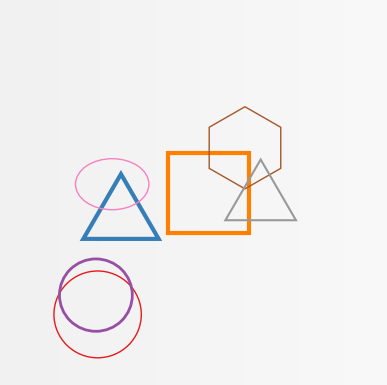[{"shape": "circle", "thickness": 1, "radius": 0.56, "center": [0.252, 0.183]}, {"shape": "triangle", "thickness": 3, "radius": 0.56, "center": [0.312, 0.436]}, {"shape": "circle", "thickness": 2, "radius": 0.47, "center": [0.247, 0.233]}, {"shape": "square", "thickness": 3, "radius": 0.52, "center": [0.539, 0.499]}, {"shape": "hexagon", "thickness": 1, "radius": 0.53, "center": [0.632, 0.616]}, {"shape": "oval", "thickness": 1, "radius": 0.47, "center": [0.29, 0.522]}, {"shape": "triangle", "thickness": 1.5, "radius": 0.53, "center": [0.673, 0.481]}]